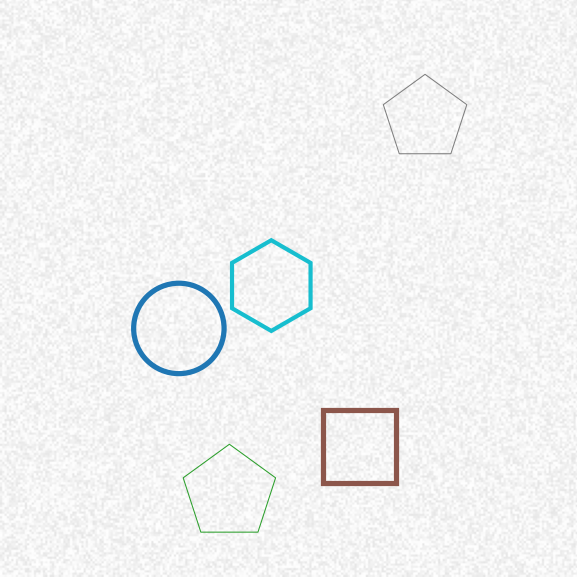[{"shape": "circle", "thickness": 2.5, "radius": 0.39, "center": [0.31, 0.43]}, {"shape": "pentagon", "thickness": 0.5, "radius": 0.42, "center": [0.397, 0.146]}, {"shape": "square", "thickness": 2.5, "radius": 0.32, "center": [0.622, 0.226]}, {"shape": "pentagon", "thickness": 0.5, "radius": 0.38, "center": [0.736, 0.794]}, {"shape": "hexagon", "thickness": 2, "radius": 0.39, "center": [0.47, 0.505]}]